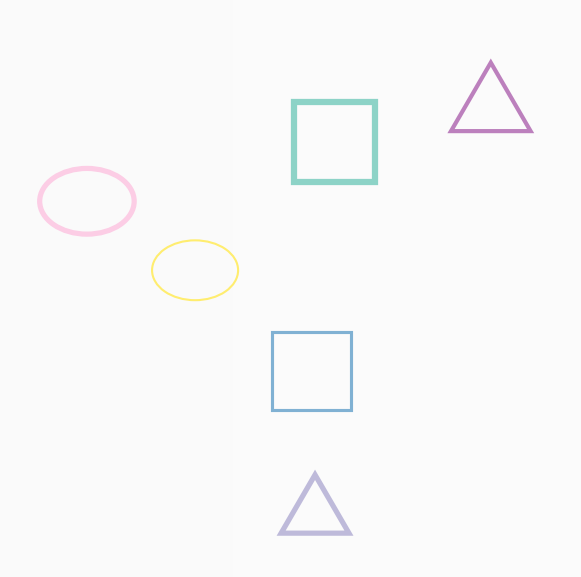[{"shape": "square", "thickness": 3, "radius": 0.35, "center": [0.576, 0.753]}, {"shape": "triangle", "thickness": 2.5, "radius": 0.34, "center": [0.542, 0.11]}, {"shape": "square", "thickness": 1.5, "radius": 0.34, "center": [0.536, 0.357]}, {"shape": "oval", "thickness": 2.5, "radius": 0.41, "center": [0.15, 0.651]}, {"shape": "triangle", "thickness": 2, "radius": 0.4, "center": [0.844, 0.812]}, {"shape": "oval", "thickness": 1, "radius": 0.37, "center": [0.336, 0.531]}]